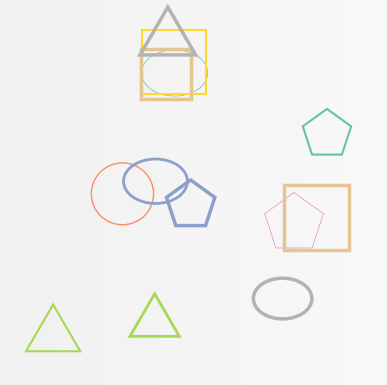[{"shape": "oval", "thickness": 0.5, "radius": 0.43, "center": [0.45, 0.81]}, {"shape": "pentagon", "thickness": 1.5, "radius": 0.33, "center": [0.844, 0.652]}, {"shape": "circle", "thickness": 1, "radius": 0.4, "center": [0.316, 0.497]}, {"shape": "oval", "thickness": 2, "radius": 0.41, "center": [0.401, 0.529]}, {"shape": "pentagon", "thickness": 2.5, "radius": 0.33, "center": [0.492, 0.467]}, {"shape": "pentagon", "thickness": 0.5, "radius": 0.4, "center": [0.759, 0.42]}, {"shape": "triangle", "thickness": 2, "radius": 0.37, "center": [0.399, 0.163]}, {"shape": "triangle", "thickness": 1.5, "radius": 0.4, "center": [0.137, 0.128]}, {"shape": "square", "thickness": 1.5, "radius": 0.41, "center": [0.448, 0.838]}, {"shape": "square", "thickness": 2.5, "radius": 0.42, "center": [0.818, 0.436]}, {"shape": "square", "thickness": 2.5, "radius": 0.32, "center": [0.429, 0.808]}, {"shape": "triangle", "thickness": 2.5, "radius": 0.41, "center": [0.433, 0.899]}, {"shape": "oval", "thickness": 2.5, "radius": 0.38, "center": [0.729, 0.225]}]